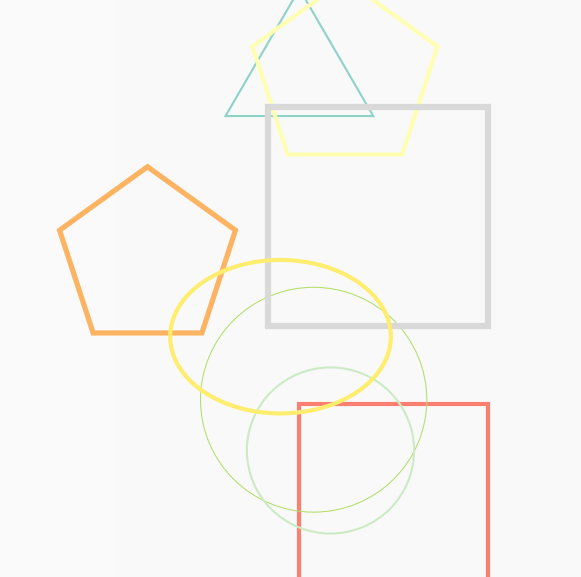[{"shape": "triangle", "thickness": 1, "radius": 0.73, "center": [0.515, 0.872]}, {"shape": "pentagon", "thickness": 2, "radius": 0.84, "center": [0.593, 0.867]}, {"shape": "square", "thickness": 2, "radius": 0.81, "center": [0.677, 0.137]}, {"shape": "pentagon", "thickness": 2.5, "radius": 0.8, "center": [0.254, 0.551]}, {"shape": "circle", "thickness": 0.5, "radius": 0.97, "center": [0.54, 0.307]}, {"shape": "square", "thickness": 3, "radius": 0.95, "center": [0.65, 0.625]}, {"shape": "circle", "thickness": 1, "radius": 0.72, "center": [0.569, 0.219]}, {"shape": "oval", "thickness": 2, "radius": 0.95, "center": [0.483, 0.416]}]